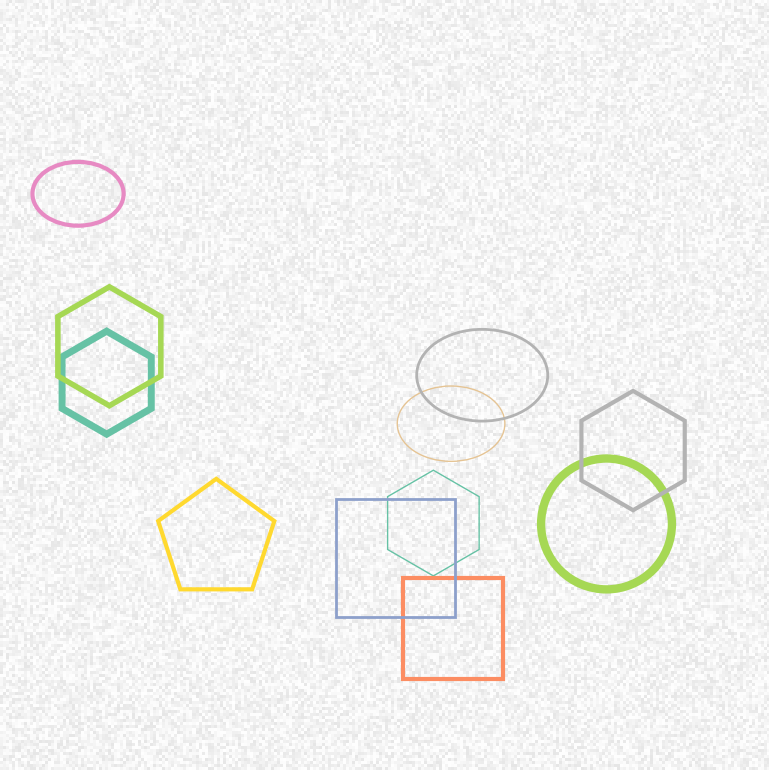[{"shape": "hexagon", "thickness": 2.5, "radius": 0.33, "center": [0.139, 0.503]}, {"shape": "hexagon", "thickness": 0.5, "radius": 0.34, "center": [0.563, 0.321]}, {"shape": "square", "thickness": 1.5, "radius": 0.33, "center": [0.588, 0.184]}, {"shape": "square", "thickness": 1, "radius": 0.39, "center": [0.514, 0.276]}, {"shape": "oval", "thickness": 1.5, "radius": 0.3, "center": [0.101, 0.748]}, {"shape": "circle", "thickness": 3, "radius": 0.42, "center": [0.788, 0.32]}, {"shape": "hexagon", "thickness": 2, "radius": 0.39, "center": [0.142, 0.55]}, {"shape": "pentagon", "thickness": 1.5, "radius": 0.4, "center": [0.281, 0.299]}, {"shape": "oval", "thickness": 0.5, "radius": 0.35, "center": [0.586, 0.45]}, {"shape": "hexagon", "thickness": 1.5, "radius": 0.39, "center": [0.822, 0.415]}, {"shape": "oval", "thickness": 1, "radius": 0.43, "center": [0.626, 0.513]}]